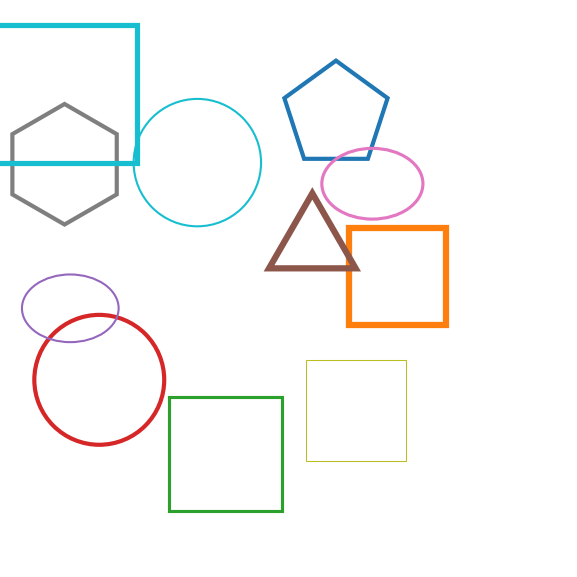[{"shape": "pentagon", "thickness": 2, "radius": 0.47, "center": [0.582, 0.8]}, {"shape": "square", "thickness": 3, "radius": 0.42, "center": [0.688, 0.52]}, {"shape": "square", "thickness": 1.5, "radius": 0.49, "center": [0.391, 0.213]}, {"shape": "circle", "thickness": 2, "radius": 0.56, "center": [0.172, 0.341]}, {"shape": "oval", "thickness": 1, "radius": 0.42, "center": [0.122, 0.465]}, {"shape": "triangle", "thickness": 3, "radius": 0.43, "center": [0.541, 0.578]}, {"shape": "oval", "thickness": 1.5, "radius": 0.44, "center": [0.645, 0.681]}, {"shape": "hexagon", "thickness": 2, "radius": 0.52, "center": [0.112, 0.715]}, {"shape": "square", "thickness": 0.5, "radius": 0.44, "center": [0.616, 0.288]}, {"shape": "circle", "thickness": 1, "radius": 0.55, "center": [0.342, 0.718]}, {"shape": "square", "thickness": 2.5, "radius": 0.6, "center": [0.117, 0.836]}]